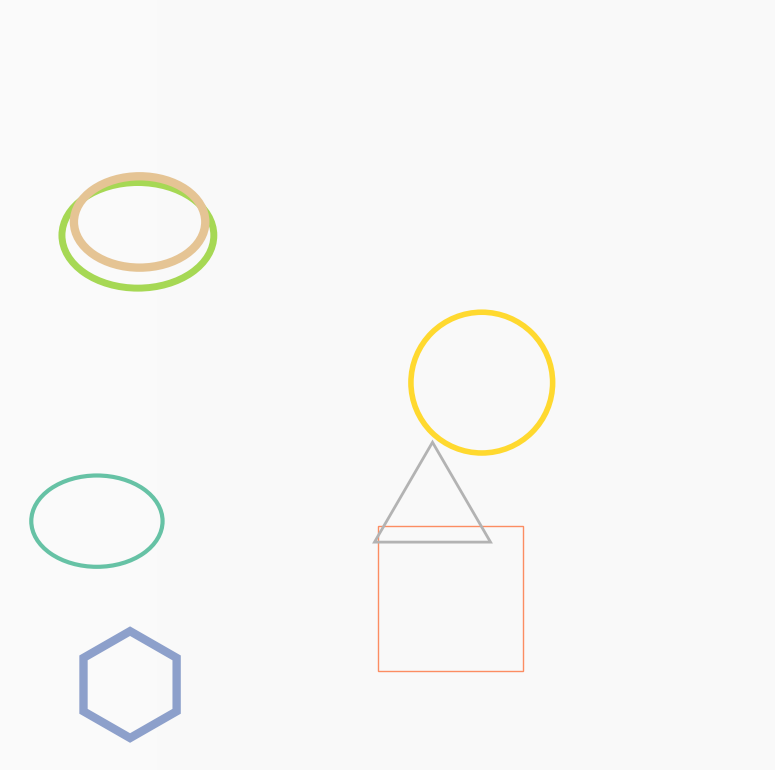[{"shape": "oval", "thickness": 1.5, "radius": 0.42, "center": [0.125, 0.323]}, {"shape": "square", "thickness": 0.5, "radius": 0.47, "center": [0.581, 0.223]}, {"shape": "hexagon", "thickness": 3, "radius": 0.35, "center": [0.168, 0.111]}, {"shape": "oval", "thickness": 2.5, "radius": 0.49, "center": [0.178, 0.694]}, {"shape": "circle", "thickness": 2, "radius": 0.46, "center": [0.622, 0.503]}, {"shape": "oval", "thickness": 3, "radius": 0.42, "center": [0.18, 0.712]}, {"shape": "triangle", "thickness": 1, "radius": 0.43, "center": [0.558, 0.339]}]